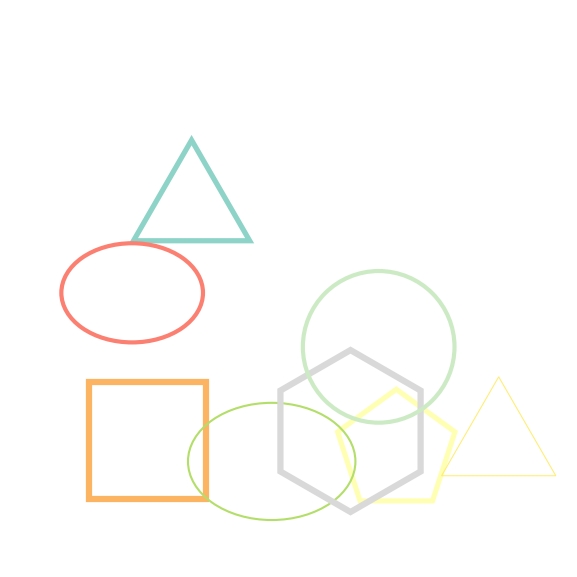[{"shape": "triangle", "thickness": 2.5, "radius": 0.58, "center": [0.332, 0.64]}, {"shape": "pentagon", "thickness": 2.5, "radius": 0.53, "center": [0.686, 0.218]}, {"shape": "oval", "thickness": 2, "radius": 0.61, "center": [0.229, 0.492]}, {"shape": "square", "thickness": 3, "radius": 0.51, "center": [0.255, 0.236]}, {"shape": "oval", "thickness": 1, "radius": 0.72, "center": [0.47, 0.2]}, {"shape": "hexagon", "thickness": 3, "radius": 0.7, "center": [0.607, 0.253]}, {"shape": "circle", "thickness": 2, "radius": 0.66, "center": [0.656, 0.399]}, {"shape": "triangle", "thickness": 0.5, "radius": 0.57, "center": [0.864, 0.232]}]